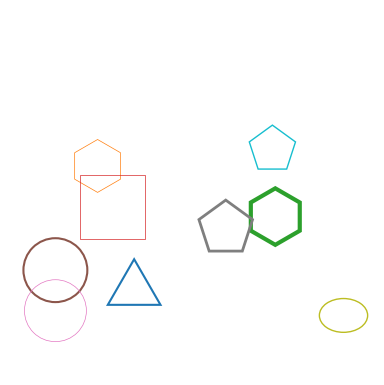[{"shape": "triangle", "thickness": 1.5, "radius": 0.4, "center": [0.348, 0.248]}, {"shape": "hexagon", "thickness": 0.5, "radius": 0.34, "center": [0.253, 0.569]}, {"shape": "hexagon", "thickness": 3, "radius": 0.37, "center": [0.715, 0.437]}, {"shape": "square", "thickness": 0.5, "radius": 0.42, "center": [0.293, 0.462]}, {"shape": "circle", "thickness": 1.5, "radius": 0.41, "center": [0.144, 0.298]}, {"shape": "circle", "thickness": 0.5, "radius": 0.4, "center": [0.144, 0.193]}, {"shape": "pentagon", "thickness": 2, "radius": 0.37, "center": [0.586, 0.407]}, {"shape": "oval", "thickness": 1, "radius": 0.31, "center": [0.892, 0.181]}, {"shape": "pentagon", "thickness": 1, "radius": 0.32, "center": [0.708, 0.612]}]